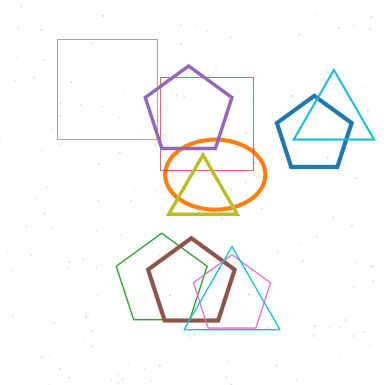[{"shape": "pentagon", "thickness": 3, "radius": 0.51, "center": [0.816, 0.649]}, {"shape": "oval", "thickness": 3, "radius": 0.65, "center": [0.559, 0.546]}, {"shape": "pentagon", "thickness": 1, "radius": 0.62, "center": [0.42, 0.27]}, {"shape": "square", "thickness": 0.5, "radius": 0.6, "center": [0.536, 0.68]}, {"shape": "pentagon", "thickness": 2.5, "radius": 0.59, "center": [0.49, 0.71]}, {"shape": "pentagon", "thickness": 3, "radius": 0.59, "center": [0.497, 0.263]}, {"shape": "pentagon", "thickness": 1, "radius": 0.53, "center": [0.603, 0.233]}, {"shape": "square", "thickness": 0.5, "radius": 0.65, "center": [0.277, 0.769]}, {"shape": "triangle", "thickness": 2.5, "radius": 0.51, "center": [0.527, 0.495]}, {"shape": "triangle", "thickness": 1.5, "radius": 0.6, "center": [0.867, 0.698]}, {"shape": "triangle", "thickness": 1, "radius": 0.72, "center": [0.603, 0.216]}]